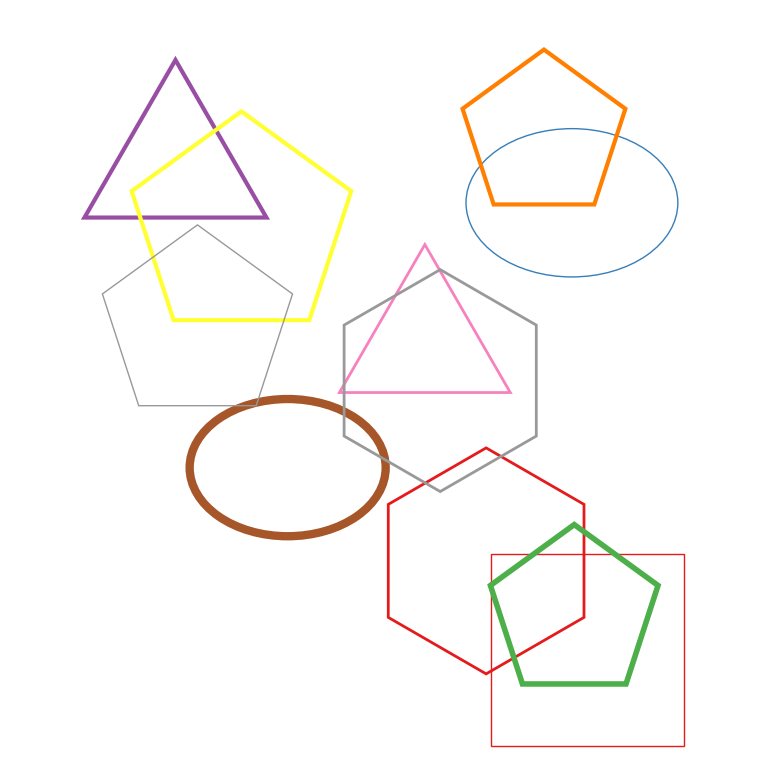[{"shape": "square", "thickness": 0.5, "radius": 0.63, "center": [0.763, 0.156]}, {"shape": "hexagon", "thickness": 1, "radius": 0.73, "center": [0.631, 0.272]}, {"shape": "oval", "thickness": 0.5, "radius": 0.69, "center": [0.743, 0.737]}, {"shape": "pentagon", "thickness": 2, "radius": 0.57, "center": [0.746, 0.204]}, {"shape": "triangle", "thickness": 1.5, "radius": 0.68, "center": [0.228, 0.786]}, {"shape": "pentagon", "thickness": 1.5, "radius": 0.56, "center": [0.706, 0.824]}, {"shape": "pentagon", "thickness": 1.5, "radius": 0.75, "center": [0.314, 0.705]}, {"shape": "oval", "thickness": 3, "radius": 0.64, "center": [0.374, 0.393]}, {"shape": "triangle", "thickness": 1, "radius": 0.64, "center": [0.552, 0.554]}, {"shape": "pentagon", "thickness": 0.5, "radius": 0.65, "center": [0.256, 0.578]}, {"shape": "hexagon", "thickness": 1, "radius": 0.72, "center": [0.572, 0.506]}]